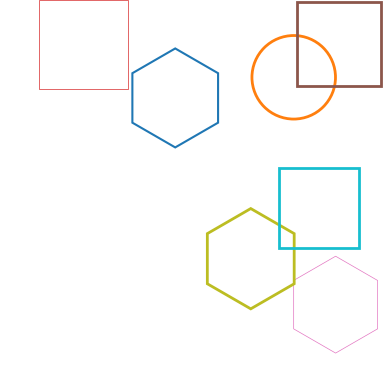[{"shape": "hexagon", "thickness": 1.5, "radius": 0.64, "center": [0.455, 0.746]}, {"shape": "circle", "thickness": 2, "radius": 0.54, "center": [0.763, 0.799]}, {"shape": "square", "thickness": 0.5, "radius": 0.58, "center": [0.217, 0.884]}, {"shape": "square", "thickness": 2, "radius": 0.55, "center": [0.881, 0.886]}, {"shape": "hexagon", "thickness": 0.5, "radius": 0.63, "center": [0.872, 0.209]}, {"shape": "hexagon", "thickness": 2, "radius": 0.65, "center": [0.651, 0.328]}, {"shape": "square", "thickness": 2, "radius": 0.52, "center": [0.829, 0.46]}]